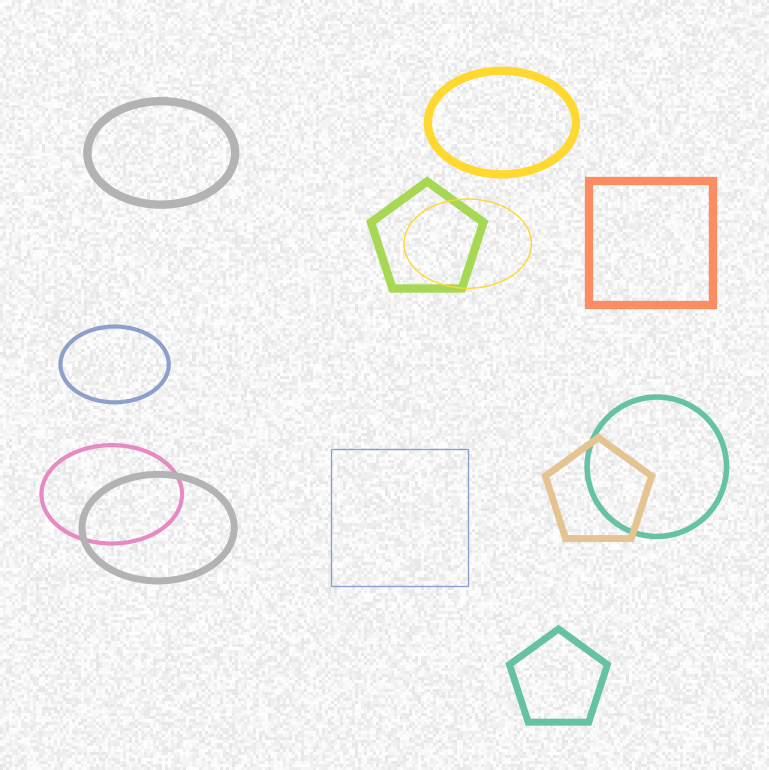[{"shape": "pentagon", "thickness": 2.5, "radius": 0.33, "center": [0.725, 0.116]}, {"shape": "circle", "thickness": 2, "radius": 0.45, "center": [0.853, 0.394]}, {"shape": "square", "thickness": 3, "radius": 0.4, "center": [0.845, 0.685]}, {"shape": "oval", "thickness": 1.5, "radius": 0.35, "center": [0.149, 0.527]}, {"shape": "square", "thickness": 0.5, "radius": 0.45, "center": [0.518, 0.328]}, {"shape": "oval", "thickness": 1.5, "radius": 0.46, "center": [0.145, 0.358]}, {"shape": "pentagon", "thickness": 3, "radius": 0.38, "center": [0.555, 0.687]}, {"shape": "oval", "thickness": 0.5, "radius": 0.41, "center": [0.607, 0.684]}, {"shape": "oval", "thickness": 3, "radius": 0.48, "center": [0.652, 0.841]}, {"shape": "pentagon", "thickness": 2.5, "radius": 0.36, "center": [0.777, 0.359]}, {"shape": "oval", "thickness": 3, "radius": 0.48, "center": [0.209, 0.801]}, {"shape": "oval", "thickness": 2.5, "radius": 0.49, "center": [0.205, 0.315]}]